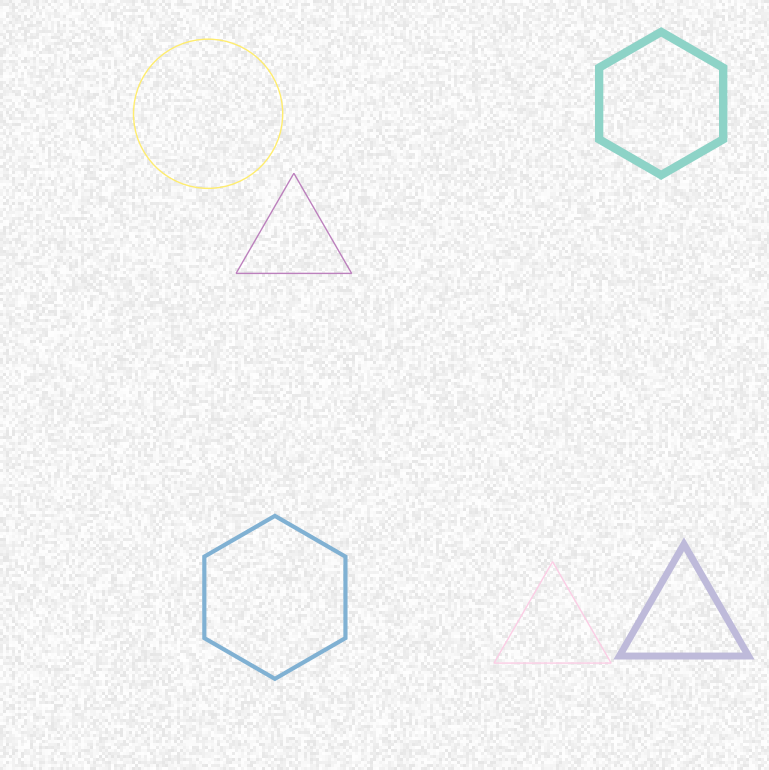[{"shape": "hexagon", "thickness": 3, "radius": 0.47, "center": [0.859, 0.866]}, {"shape": "triangle", "thickness": 2.5, "radius": 0.48, "center": [0.888, 0.196]}, {"shape": "hexagon", "thickness": 1.5, "radius": 0.53, "center": [0.357, 0.224]}, {"shape": "triangle", "thickness": 0.5, "radius": 0.44, "center": [0.718, 0.183]}, {"shape": "triangle", "thickness": 0.5, "radius": 0.43, "center": [0.382, 0.688]}, {"shape": "circle", "thickness": 0.5, "radius": 0.48, "center": [0.27, 0.852]}]